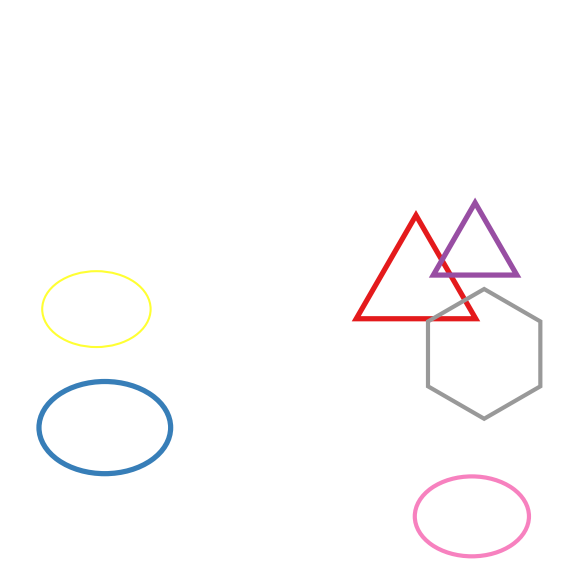[{"shape": "triangle", "thickness": 2.5, "radius": 0.6, "center": [0.72, 0.507]}, {"shape": "oval", "thickness": 2.5, "radius": 0.57, "center": [0.181, 0.259]}, {"shape": "triangle", "thickness": 2.5, "radius": 0.42, "center": [0.823, 0.565]}, {"shape": "oval", "thickness": 1, "radius": 0.47, "center": [0.167, 0.464]}, {"shape": "oval", "thickness": 2, "radius": 0.49, "center": [0.817, 0.105]}, {"shape": "hexagon", "thickness": 2, "radius": 0.56, "center": [0.838, 0.386]}]